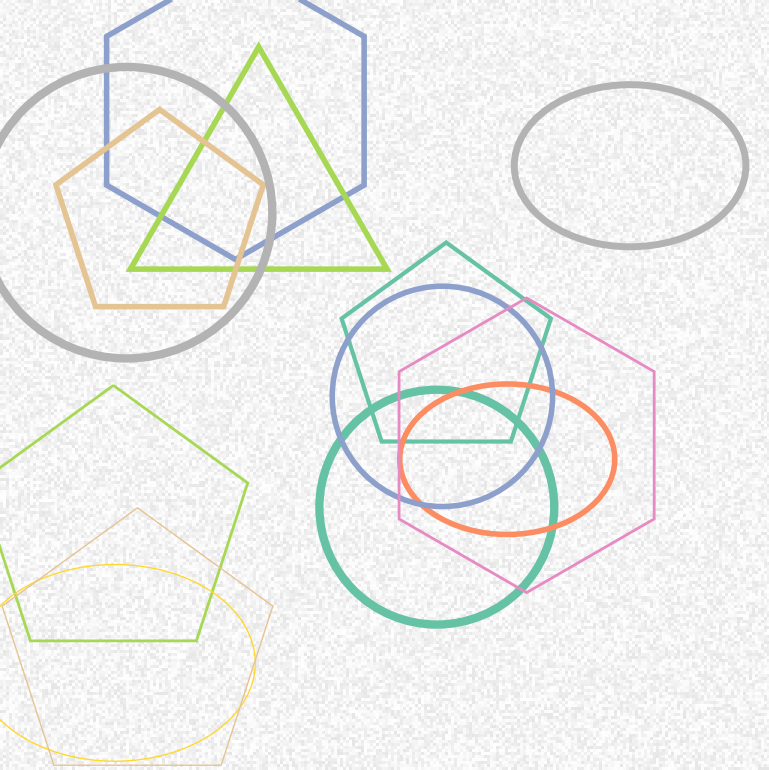[{"shape": "pentagon", "thickness": 1.5, "radius": 0.71, "center": [0.58, 0.542]}, {"shape": "circle", "thickness": 3, "radius": 0.76, "center": [0.567, 0.341]}, {"shape": "oval", "thickness": 2, "radius": 0.7, "center": [0.659, 0.404]}, {"shape": "circle", "thickness": 2, "radius": 0.72, "center": [0.575, 0.485]}, {"shape": "hexagon", "thickness": 2, "radius": 0.97, "center": [0.306, 0.856]}, {"shape": "hexagon", "thickness": 1, "radius": 0.96, "center": [0.684, 0.422]}, {"shape": "triangle", "thickness": 2, "radius": 0.96, "center": [0.336, 0.747]}, {"shape": "pentagon", "thickness": 1, "radius": 0.92, "center": [0.147, 0.316]}, {"shape": "oval", "thickness": 0.5, "radius": 0.91, "center": [0.149, 0.139]}, {"shape": "pentagon", "thickness": 2, "radius": 0.71, "center": [0.207, 0.716]}, {"shape": "pentagon", "thickness": 0.5, "radius": 0.92, "center": [0.179, 0.156]}, {"shape": "circle", "thickness": 3, "radius": 0.95, "center": [0.164, 0.724]}, {"shape": "oval", "thickness": 2.5, "radius": 0.75, "center": [0.818, 0.785]}]